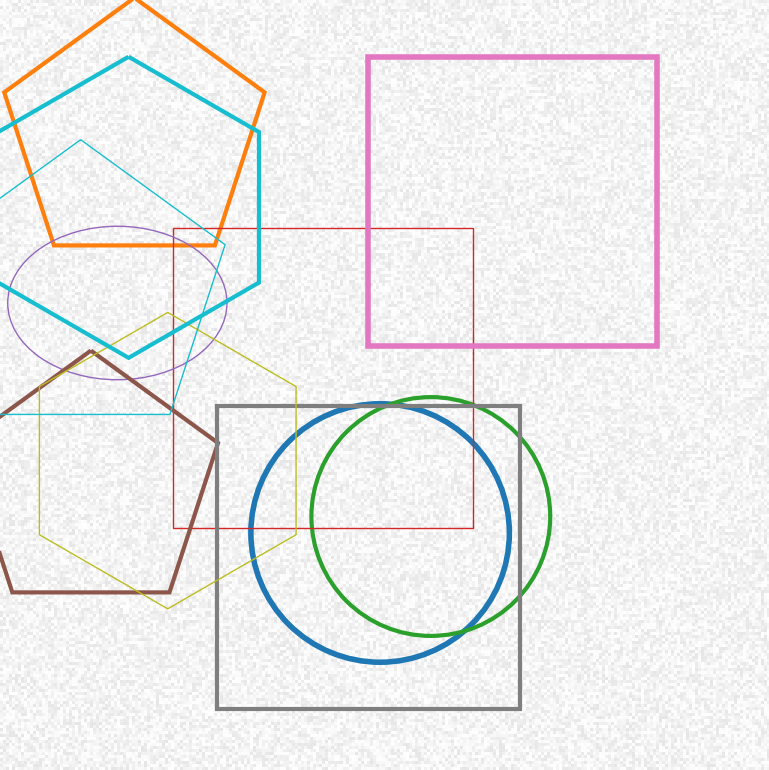[{"shape": "circle", "thickness": 2, "radius": 0.84, "center": [0.494, 0.308]}, {"shape": "pentagon", "thickness": 1.5, "radius": 0.89, "center": [0.175, 0.825]}, {"shape": "circle", "thickness": 1.5, "radius": 0.78, "center": [0.56, 0.329]}, {"shape": "square", "thickness": 0.5, "radius": 0.97, "center": [0.419, 0.509]}, {"shape": "oval", "thickness": 0.5, "radius": 0.71, "center": [0.152, 0.606]}, {"shape": "pentagon", "thickness": 1.5, "radius": 0.87, "center": [0.118, 0.371]}, {"shape": "square", "thickness": 2, "radius": 0.94, "center": [0.666, 0.739]}, {"shape": "square", "thickness": 1.5, "radius": 0.98, "center": [0.479, 0.276]}, {"shape": "hexagon", "thickness": 0.5, "radius": 0.96, "center": [0.218, 0.402]}, {"shape": "hexagon", "thickness": 1.5, "radius": 0.98, "center": [0.167, 0.731]}, {"shape": "pentagon", "thickness": 0.5, "radius": 0.99, "center": [0.105, 0.621]}]